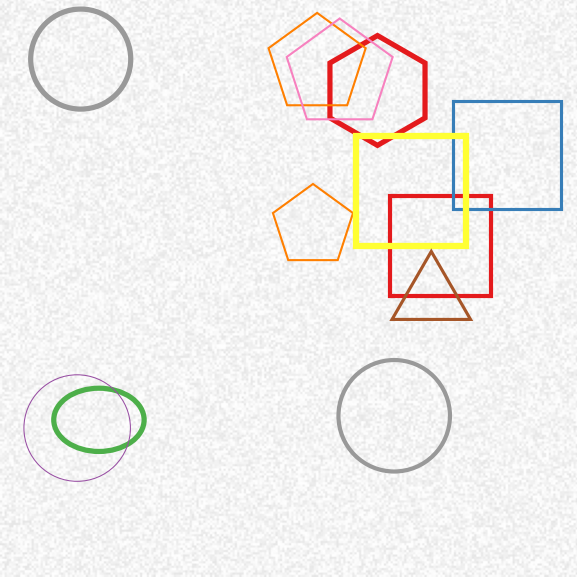[{"shape": "hexagon", "thickness": 2.5, "radius": 0.48, "center": [0.654, 0.842]}, {"shape": "square", "thickness": 2, "radius": 0.43, "center": [0.763, 0.573]}, {"shape": "square", "thickness": 1.5, "radius": 0.47, "center": [0.878, 0.731]}, {"shape": "oval", "thickness": 2.5, "radius": 0.39, "center": [0.171, 0.272]}, {"shape": "circle", "thickness": 0.5, "radius": 0.46, "center": [0.134, 0.258]}, {"shape": "pentagon", "thickness": 1, "radius": 0.36, "center": [0.542, 0.608]}, {"shape": "pentagon", "thickness": 1, "radius": 0.44, "center": [0.549, 0.888]}, {"shape": "square", "thickness": 3, "radius": 0.48, "center": [0.711, 0.668]}, {"shape": "triangle", "thickness": 1.5, "radius": 0.39, "center": [0.747, 0.485]}, {"shape": "pentagon", "thickness": 1, "radius": 0.48, "center": [0.588, 0.871]}, {"shape": "circle", "thickness": 2.5, "radius": 0.43, "center": [0.14, 0.897]}, {"shape": "circle", "thickness": 2, "radius": 0.48, "center": [0.683, 0.279]}]